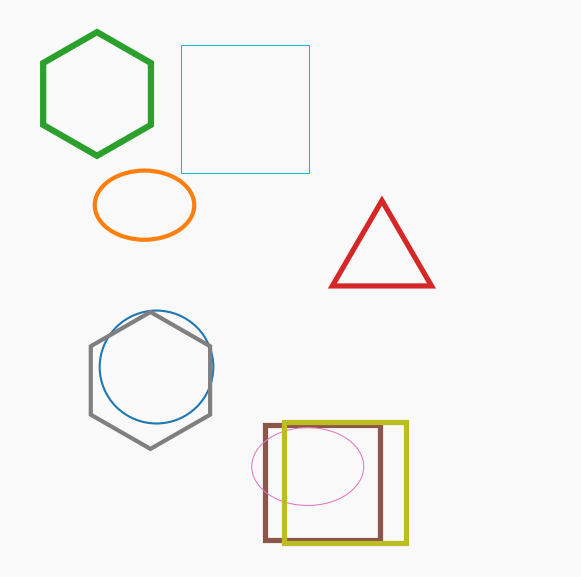[{"shape": "circle", "thickness": 1, "radius": 0.49, "center": [0.269, 0.364]}, {"shape": "oval", "thickness": 2, "radius": 0.43, "center": [0.249, 0.644]}, {"shape": "hexagon", "thickness": 3, "radius": 0.54, "center": [0.167, 0.836]}, {"shape": "triangle", "thickness": 2.5, "radius": 0.49, "center": [0.657, 0.553]}, {"shape": "square", "thickness": 2.5, "radius": 0.5, "center": [0.555, 0.164]}, {"shape": "oval", "thickness": 0.5, "radius": 0.48, "center": [0.529, 0.191]}, {"shape": "hexagon", "thickness": 2, "radius": 0.59, "center": [0.259, 0.34]}, {"shape": "square", "thickness": 2.5, "radius": 0.53, "center": [0.593, 0.164]}, {"shape": "square", "thickness": 0.5, "radius": 0.55, "center": [0.422, 0.81]}]